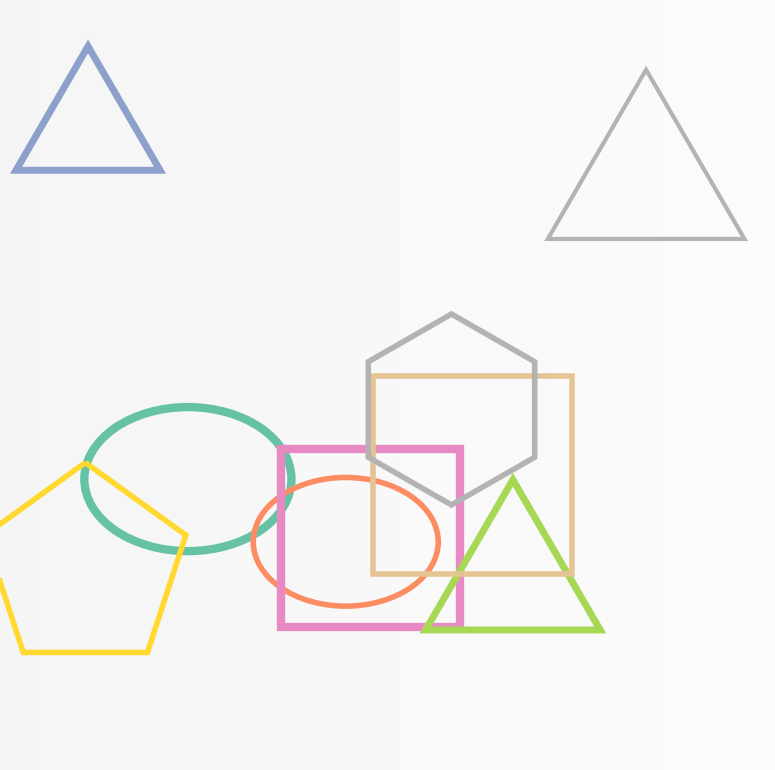[{"shape": "oval", "thickness": 3, "radius": 0.67, "center": [0.242, 0.378]}, {"shape": "oval", "thickness": 2, "radius": 0.6, "center": [0.446, 0.296]}, {"shape": "triangle", "thickness": 2.5, "radius": 0.54, "center": [0.114, 0.833]}, {"shape": "square", "thickness": 3, "radius": 0.58, "center": [0.478, 0.301]}, {"shape": "triangle", "thickness": 2.5, "radius": 0.65, "center": [0.662, 0.247]}, {"shape": "pentagon", "thickness": 2, "radius": 0.68, "center": [0.11, 0.263]}, {"shape": "square", "thickness": 2, "radius": 0.64, "center": [0.609, 0.383]}, {"shape": "hexagon", "thickness": 2, "radius": 0.62, "center": [0.583, 0.468]}, {"shape": "triangle", "thickness": 1.5, "radius": 0.73, "center": [0.834, 0.763]}]